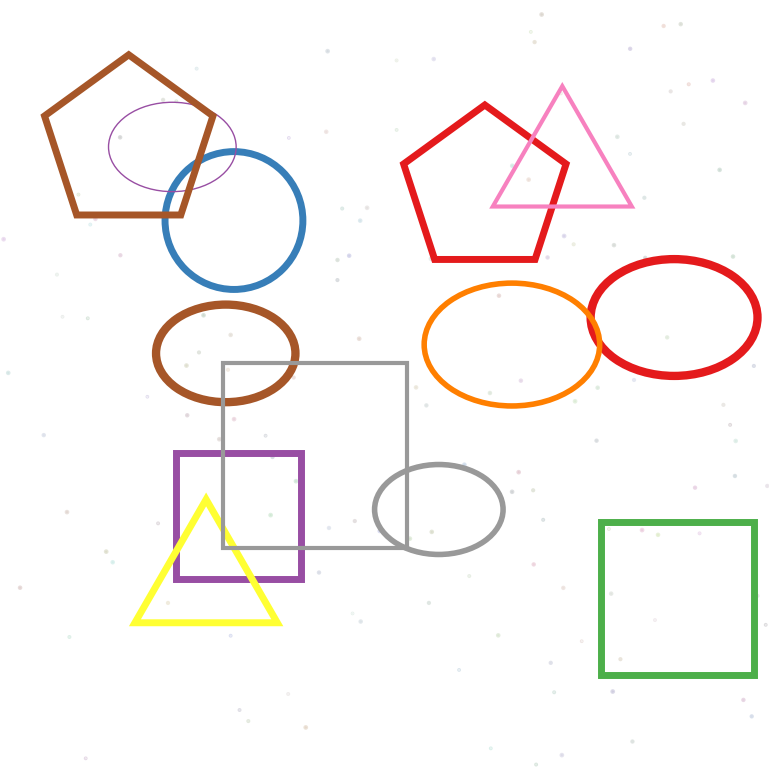[{"shape": "pentagon", "thickness": 2.5, "radius": 0.55, "center": [0.63, 0.753]}, {"shape": "oval", "thickness": 3, "radius": 0.54, "center": [0.875, 0.588]}, {"shape": "circle", "thickness": 2.5, "radius": 0.45, "center": [0.304, 0.714]}, {"shape": "square", "thickness": 2.5, "radius": 0.5, "center": [0.88, 0.223]}, {"shape": "square", "thickness": 2.5, "radius": 0.41, "center": [0.31, 0.33]}, {"shape": "oval", "thickness": 0.5, "radius": 0.41, "center": [0.224, 0.809]}, {"shape": "oval", "thickness": 2, "radius": 0.57, "center": [0.665, 0.553]}, {"shape": "triangle", "thickness": 2.5, "radius": 0.53, "center": [0.268, 0.245]}, {"shape": "oval", "thickness": 3, "radius": 0.45, "center": [0.293, 0.541]}, {"shape": "pentagon", "thickness": 2.5, "radius": 0.58, "center": [0.167, 0.814]}, {"shape": "triangle", "thickness": 1.5, "radius": 0.52, "center": [0.73, 0.784]}, {"shape": "square", "thickness": 1.5, "radius": 0.6, "center": [0.409, 0.409]}, {"shape": "oval", "thickness": 2, "radius": 0.42, "center": [0.57, 0.338]}]